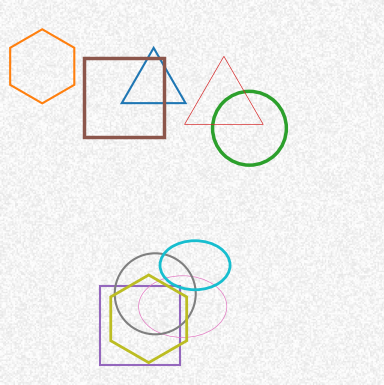[{"shape": "triangle", "thickness": 1.5, "radius": 0.48, "center": [0.399, 0.78]}, {"shape": "hexagon", "thickness": 1.5, "radius": 0.48, "center": [0.11, 0.828]}, {"shape": "circle", "thickness": 2.5, "radius": 0.48, "center": [0.648, 0.667]}, {"shape": "triangle", "thickness": 0.5, "radius": 0.59, "center": [0.582, 0.736]}, {"shape": "square", "thickness": 1.5, "radius": 0.52, "center": [0.364, 0.154]}, {"shape": "square", "thickness": 2.5, "radius": 0.52, "center": [0.323, 0.747]}, {"shape": "oval", "thickness": 0.5, "radius": 0.57, "center": [0.475, 0.204]}, {"shape": "circle", "thickness": 1.5, "radius": 0.53, "center": [0.403, 0.237]}, {"shape": "hexagon", "thickness": 2, "radius": 0.57, "center": [0.386, 0.172]}, {"shape": "oval", "thickness": 2, "radius": 0.45, "center": [0.507, 0.311]}]